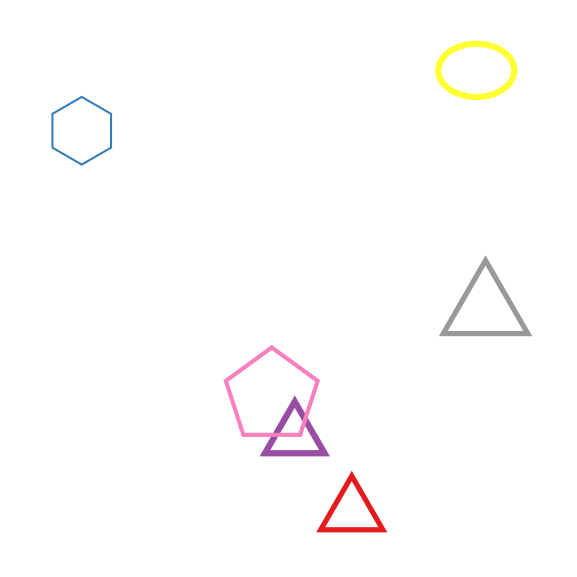[{"shape": "triangle", "thickness": 2.5, "radius": 0.31, "center": [0.609, 0.113]}, {"shape": "hexagon", "thickness": 1, "radius": 0.29, "center": [0.142, 0.773]}, {"shape": "triangle", "thickness": 3, "radius": 0.3, "center": [0.51, 0.244]}, {"shape": "oval", "thickness": 3, "radius": 0.33, "center": [0.825, 0.877]}, {"shape": "pentagon", "thickness": 2, "radius": 0.42, "center": [0.471, 0.314]}, {"shape": "triangle", "thickness": 2.5, "radius": 0.42, "center": [0.841, 0.464]}]